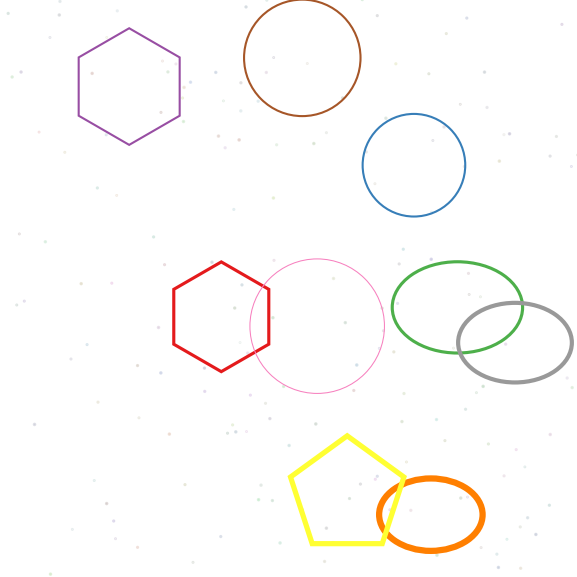[{"shape": "hexagon", "thickness": 1.5, "radius": 0.47, "center": [0.383, 0.451]}, {"shape": "circle", "thickness": 1, "radius": 0.44, "center": [0.717, 0.713]}, {"shape": "oval", "thickness": 1.5, "radius": 0.56, "center": [0.792, 0.467]}, {"shape": "hexagon", "thickness": 1, "radius": 0.5, "center": [0.224, 0.849]}, {"shape": "oval", "thickness": 3, "radius": 0.45, "center": [0.746, 0.108]}, {"shape": "pentagon", "thickness": 2.5, "radius": 0.52, "center": [0.601, 0.141]}, {"shape": "circle", "thickness": 1, "radius": 0.5, "center": [0.523, 0.899]}, {"shape": "circle", "thickness": 0.5, "radius": 0.58, "center": [0.549, 0.434]}, {"shape": "oval", "thickness": 2, "radius": 0.49, "center": [0.892, 0.406]}]